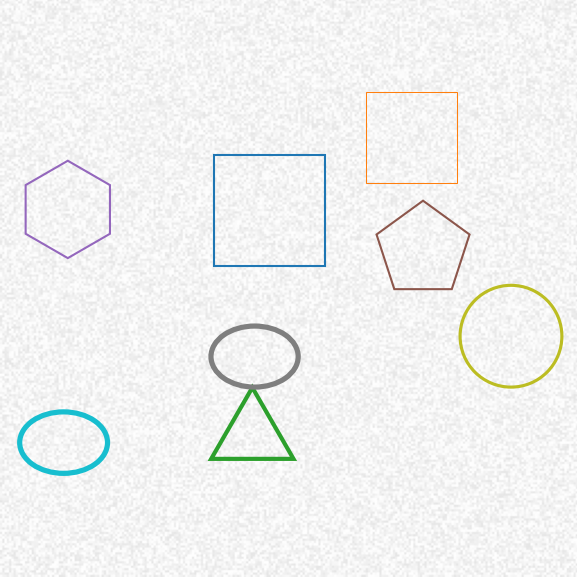[{"shape": "square", "thickness": 1, "radius": 0.48, "center": [0.466, 0.634]}, {"shape": "square", "thickness": 0.5, "radius": 0.39, "center": [0.712, 0.761]}, {"shape": "triangle", "thickness": 2, "radius": 0.41, "center": [0.437, 0.246]}, {"shape": "hexagon", "thickness": 1, "radius": 0.42, "center": [0.117, 0.636]}, {"shape": "pentagon", "thickness": 1, "radius": 0.42, "center": [0.733, 0.567]}, {"shape": "oval", "thickness": 2.5, "radius": 0.38, "center": [0.441, 0.382]}, {"shape": "circle", "thickness": 1.5, "radius": 0.44, "center": [0.885, 0.417]}, {"shape": "oval", "thickness": 2.5, "radius": 0.38, "center": [0.11, 0.233]}]